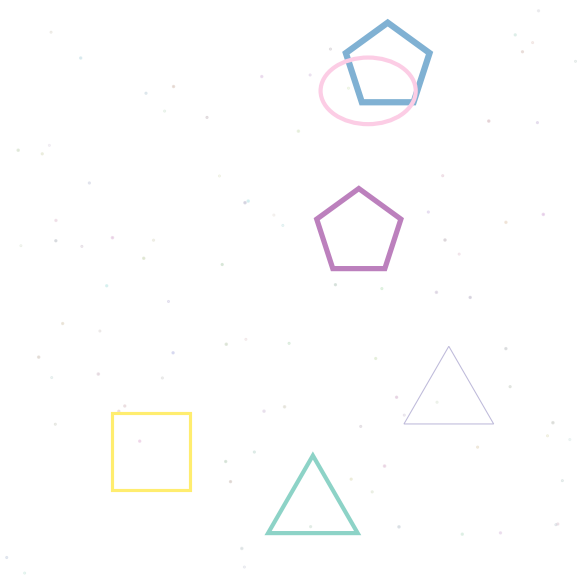[{"shape": "triangle", "thickness": 2, "radius": 0.45, "center": [0.542, 0.121]}, {"shape": "triangle", "thickness": 0.5, "radius": 0.45, "center": [0.777, 0.31]}, {"shape": "pentagon", "thickness": 3, "radius": 0.38, "center": [0.671, 0.884]}, {"shape": "oval", "thickness": 2, "radius": 0.41, "center": [0.637, 0.842]}, {"shape": "pentagon", "thickness": 2.5, "radius": 0.38, "center": [0.621, 0.596]}, {"shape": "square", "thickness": 1.5, "radius": 0.34, "center": [0.261, 0.217]}]